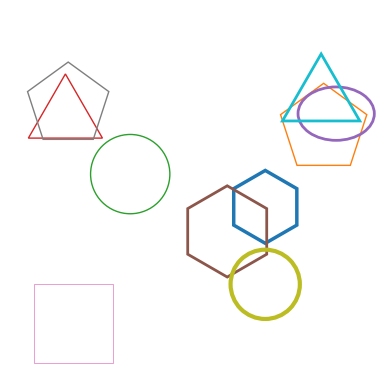[{"shape": "hexagon", "thickness": 2.5, "radius": 0.47, "center": [0.689, 0.463]}, {"shape": "pentagon", "thickness": 1, "radius": 0.59, "center": [0.841, 0.666]}, {"shape": "circle", "thickness": 1, "radius": 0.51, "center": [0.338, 0.548]}, {"shape": "triangle", "thickness": 1, "radius": 0.56, "center": [0.17, 0.697]}, {"shape": "oval", "thickness": 2, "radius": 0.5, "center": [0.873, 0.705]}, {"shape": "hexagon", "thickness": 2, "radius": 0.59, "center": [0.59, 0.399]}, {"shape": "square", "thickness": 0.5, "radius": 0.51, "center": [0.192, 0.159]}, {"shape": "pentagon", "thickness": 1, "radius": 0.55, "center": [0.177, 0.728]}, {"shape": "circle", "thickness": 3, "radius": 0.45, "center": [0.689, 0.261]}, {"shape": "triangle", "thickness": 2, "radius": 0.58, "center": [0.834, 0.744]}]